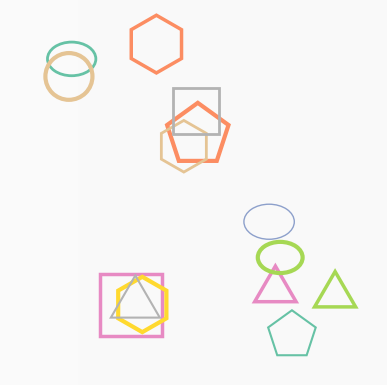[{"shape": "pentagon", "thickness": 1.5, "radius": 0.32, "center": [0.753, 0.13]}, {"shape": "oval", "thickness": 2, "radius": 0.31, "center": [0.185, 0.847]}, {"shape": "hexagon", "thickness": 2.5, "radius": 0.37, "center": [0.404, 0.885]}, {"shape": "pentagon", "thickness": 3, "radius": 0.42, "center": [0.51, 0.65]}, {"shape": "oval", "thickness": 1, "radius": 0.33, "center": [0.694, 0.424]}, {"shape": "square", "thickness": 2.5, "radius": 0.4, "center": [0.337, 0.209]}, {"shape": "triangle", "thickness": 2.5, "radius": 0.31, "center": [0.711, 0.247]}, {"shape": "triangle", "thickness": 2.5, "radius": 0.31, "center": [0.865, 0.233]}, {"shape": "oval", "thickness": 3, "radius": 0.29, "center": [0.723, 0.331]}, {"shape": "hexagon", "thickness": 3, "radius": 0.36, "center": [0.367, 0.209]}, {"shape": "circle", "thickness": 3, "radius": 0.3, "center": [0.178, 0.801]}, {"shape": "hexagon", "thickness": 2, "radius": 0.34, "center": [0.474, 0.62]}, {"shape": "square", "thickness": 2, "radius": 0.29, "center": [0.506, 0.712]}, {"shape": "triangle", "thickness": 1.5, "radius": 0.36, "center": [0.349, 0.211]}]